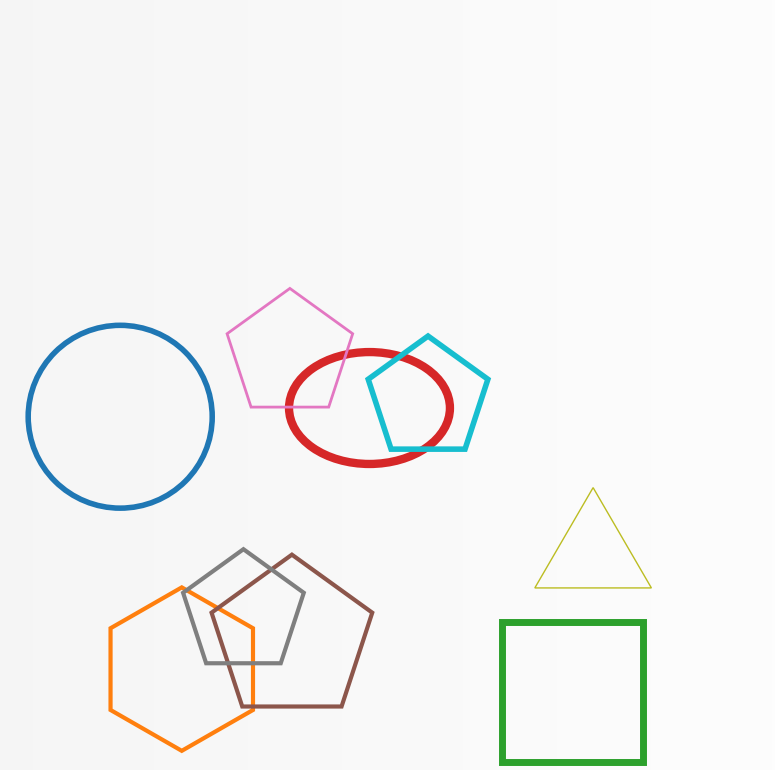[{"shape": "circle", "thickness": 2, "radius": 0.59, "center": [0.155, 0.459]}, {"shape": "hexagon", "thickness": 1.5, "radius": 0.53, "center": [0.235, 0.131]}, {"shape": "square", "thickness": 2.5, "radius": 0.45, "center": [0.739, 0.101]}, {"shape": "oval", "thickness": 3, "radius": 0.52, "center": [0.477, 0.47]}, {"shape": "pentagon", "thickness": 1.5, "radius": 0.55, "center": [0.377, 0.171]}, {"shape": "pentagon", "thickness": 1, "radius": 0.43, "center": [0.374, 0.54]}, {"shape": "pentagon", "thickness": 1.5, "radius": 0.41, "center": [0.314, 0.205]}, {"shape": "triangle", "thickness": 0.5, "radius": 0.43, "center": [0.765, 0.28]}, {"shape": "pentagon", "thickness": 2, "radius": 0.41, "center": [0.552, 0.482]}]